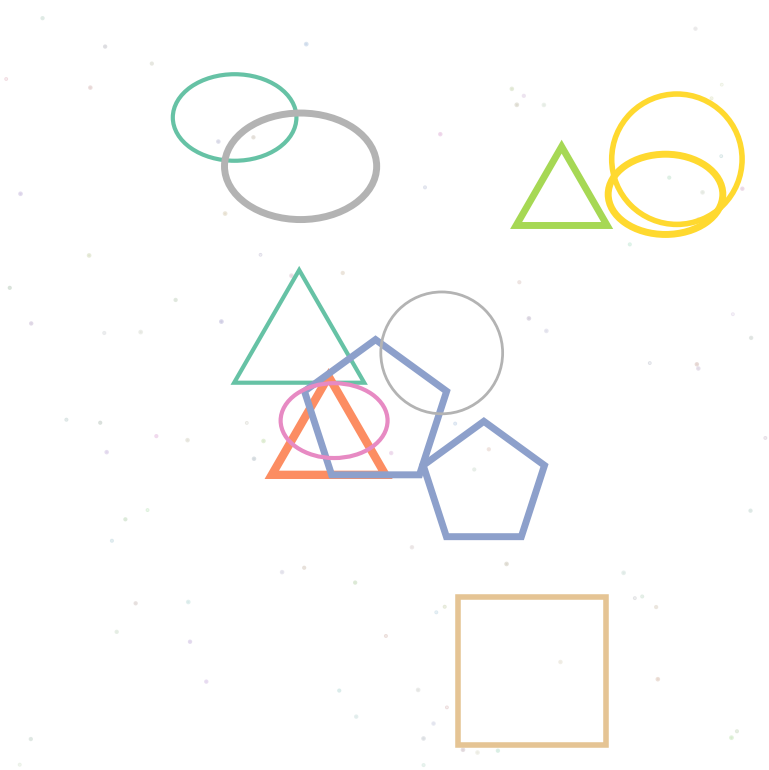[{"shape": "oval", "thickness": 1.5, "radius": 0.4, "center": [0.305, 0.847]}, {"shape": "triangle", "thickness": 1.5, "radius": 0.49, "center": [0.389, 0.552]}, {"shape": "triangle", "thickness": 3, "radius": 0.43, "center": [0.427, 0.426]}, {"shape": "pentagon", "thickness": 2.5, "radius": 0.49, "center": [0.488, 0.462]}, {"shape": "pentagon", "thickness": 2.5, "radius": 0.41, "center": [0.628, 0.37]}, {"shape": "oval", "thickness": 1.5, "radius": 0.35, "center": [0.434, 0.454]}, {"shape": "triangle", "thickness": 2.5, "radius": 0.34, "center": [0.729, 0.741]}, {"shape": "circle", "thickness": 2, "radius": 0.42, "center": [0.879, 0.793]}, {"shape": "oval", "thickness": 2.5, "radius": 0.37, "center": [0.864, 0.748]}, {"shape": "square", "thickness": 2, "radius": 0.48, "center": [0.691, 0.129]}, {"shape": "oval", "thickness": 2.5, "radius": 0.49, "center": [0.39, 0.784]}, {"shape": "circle", "thickness": 1, "radius": 0.4, "center": [0.574, 0.542]}]